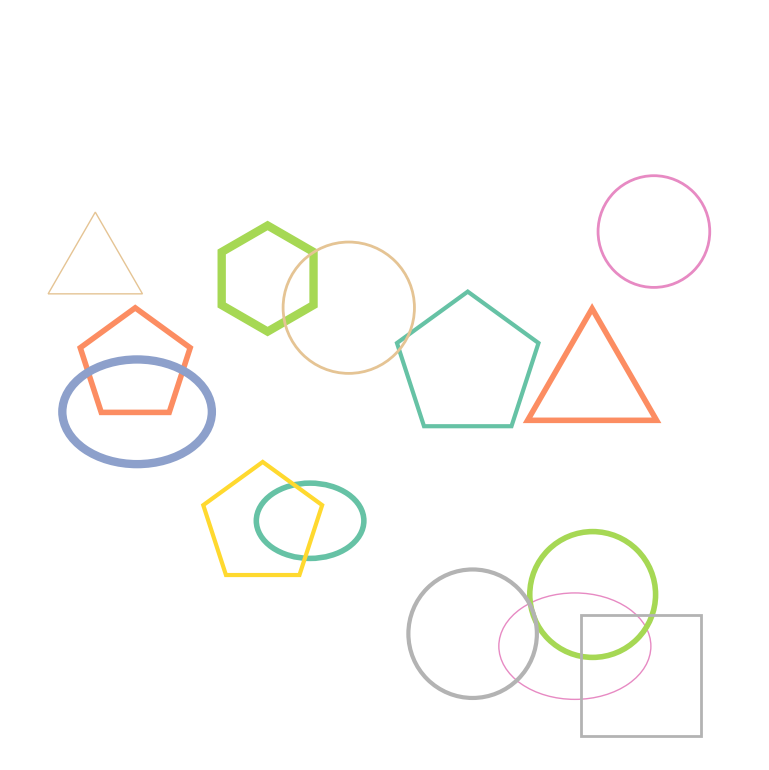[{"shape": "oval", "thickness": 2, "radius": 0.35, "center": [0.403, 0.324]}, {"shape": "pentagon", "thickness": 1.5, "radius": 0.48, "center": [0.607, 0.525]}, {"shape": "triangle", "thickness": 2, "radius": 0.48, "center": [0.769, 0.502]}, {"shape": "pentagon", "thickness": 2, "radius": 0.38, "center": [0.176, 0.525]}, {"shape": "oval", "thickness": 3, "radius": 0.49, "center": [0.178, 0.465]}, {"shape": "oval", "thickness": 0.5, "radius": 0.49, "center": [0.747, 0.161]}, {"shape": "circle", "thickness": 1, "radius": 0.36, "center": [0.849, 0.699]}, {"shape": "hexagon", "thickness": 3, "radius": 0.34, "center": [0.348, 0.638]}, {"shape": "circle", "thickness": 2, "radius": 0.41, "center": [0.77, 0.228]}, {"shape": "pentagon", "thickness": 1.5, "radius": 0.41, "center": [0.341, 0.319]}, {"shape": "triangle", "thickness": 0.5, "radius": 0.35, "center": [0.124, 0.654]}, {"shape": "circle", "thickness": 1, "radius": 0.43, "center": [0.453, 0.6]}, {"shape": "circle", "thickness": 1.5, "radius": 0.42, "center": [0.614, 0.177]}, {"shape": "square", "thickness": 1, "radius": 0.39, "center": [0.832, 0.122]}]